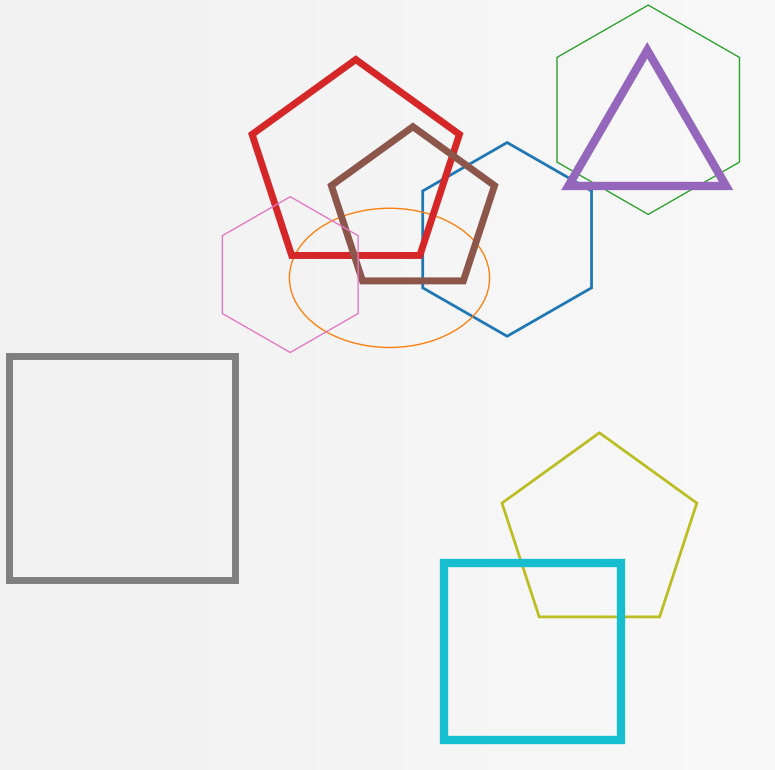[{"shape": "hexagon", "thickness": 1, "radius": 0.63, "center": [0.654, 0.689]}, {"shape": "oval", "thickness": 0.5, "radius": 0.65, "center": [0.503, 0.639]}, {"shape": "hexagon", "thickness": 0.5, "radius": 0.68, "center": [0.836, 0.857]}, {"shape": "pentagon", "thickness": 2.5, "radius": 0.7, "center": [0.459, 0.782]}, {"shape": "triangle", "thickness": 3, "radius": 0.59, "center": [0.835, 0.817]}, {"shape": "pentagon", "thickness": 2.5, "radius": 0.55, "center": [0.533, 0.725]}, {"shape": "hexagon", "thickness": 0.5, "radius": 0.51, "center": [0.375, 0.643]}, {"shape": "square", "thickness": 2.5, "radius": 0.73, "center": [0.158, 0.392]}, {"shape": "pentagon", "thickness": 1, "radius": 0.66, "center": [0.773, 0.306]}, {"shape": "square", "thickness": 3, "radius": 0.57, "center": [0.687, 0.154]}]